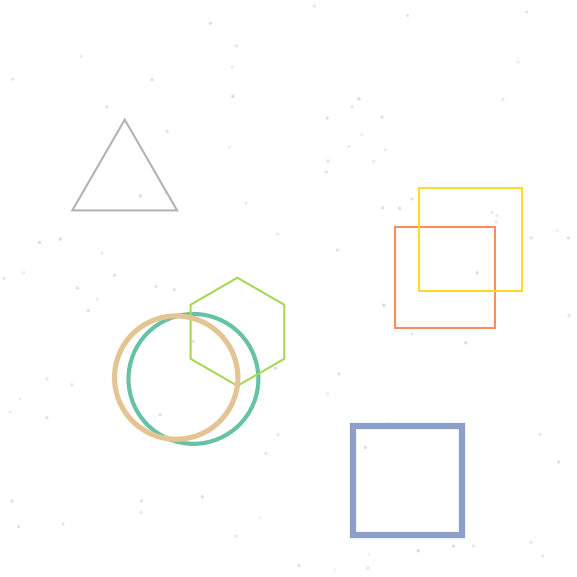[{"shape": "circle", "thickness": 2, "radius": 0.56, "center": [0.335, 0.343]}, {"shape": "square", "thickness": 1, "radius": 0.44, "center": [0.771, 0.518]}, {"shape": "square", "thickness": 3, "radius": 0.47, "center": [0.706, 0.167]}, {"shape": "hexagon", "thickness": 1, "radius": 0.47, "center": [0.411, 0.425]}, {"shape": "square", "thickness": 1, "radius": 0.45, "center": [0.815, 0.585]}, {"shape": "circle", "thickness": 2.5, "radius": 0.53, "center": [0.305, 0.345]}, {"shape": "triangle", "thickness": 1, "radius": 0.52, "center": [0.216, 0.687]}]